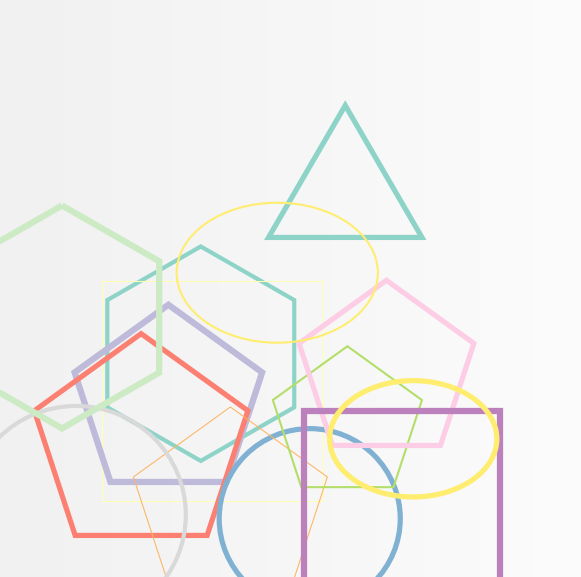[{"shape": "triangle", "thickness": 2.5, "radius": 0.76, "center": [0.594, 0.664]}, {"shape": "hexagon", "thickness": 2, "radius": 0.93, "center": [0.345, 0.387]}, {"shape": "square", "thickness": 0.5, "radius": 0.95, "center": [0.365, 0.322]}, {"shape": "pentagon", "thickness": 3, "radius": 0.85, "center": [0.29, 0.302]}, {"shape": "pentagon", "thickness": 2.5, "radius": 0.97, "center": [0.243, 0.228]}, {"shape": "circle", "thickness": 2.5, "radius": 0.78, "center": [0.533, 0.101]}, {"shape": "pentagon", "thickness": 0.5, "radius": 0.88, "center": [0.396, 0.119]}, {"shape": "pentagon", "thickness": 1, "radius": 0.67, "center": [0.598, 0.265]}, {"shape": "pentagon", "thickness": 2.5, "radius": 0.79, "center": [0.665, 0.356]}, {"shape": "circle", "thickness": 2, "radius": 0.94, "center": [0.131, 0.108]}, {"shape": "square", "thickness": 3, "radius": 0.85, "center": [0.692, 0.118]}, {"shape": "hexagon", "thickness": 3, "radius": 0.96, "center": [0.107, 0.45]}, {"shape": "oval", "thickness": 1, "radius": 0.87, "center": [0.477, 0.527]}, {"shape": "oval", "thickness": 2.5, "radius": 0.72, "center": [0.711, 0.239]}]